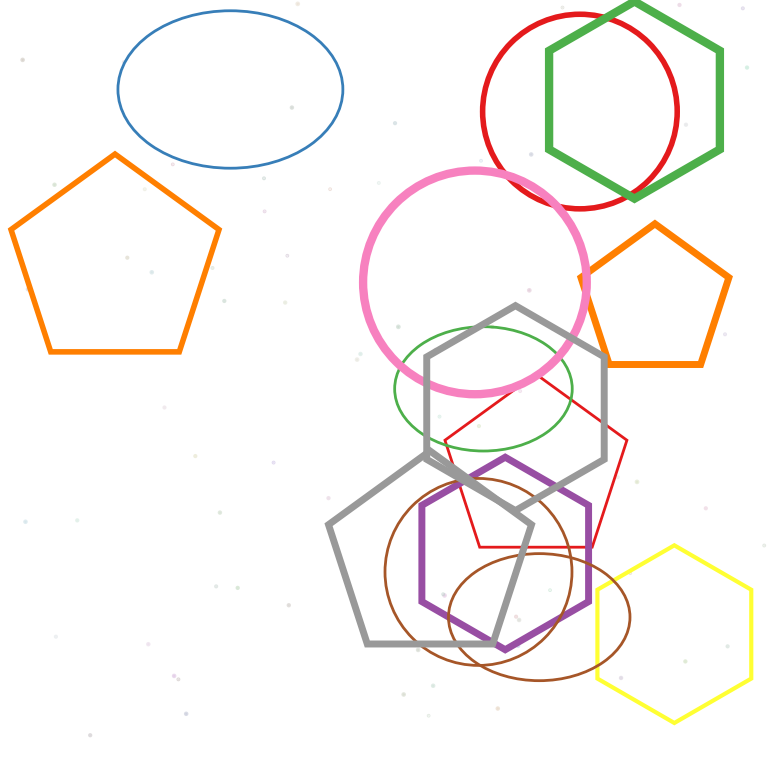[{"shape": "pentagon", "thickness": 1, "radius": 0.62, "center": [0.696, 0.39]}, {"shape": "circle", "thickness": 2, "radius": 0.63, "center": [0.753, 0.855]}, {"shape": "oval", "thickness": 1, "radius": 0.73, "center": [0.299, 0.884]}, {"shape": "hexagon", "thickness": 3, "radius": 0.64, "center": [0.824, 0.87]}, {"shape": "oval", "thickness": 1, "radius": 0.58, "center": [0.628, 0.495]}, {"shape": "hexagon", "thickness": 2.5, "radius": 0.62, "center": [0.656, 0.281]}, {"shape": "pentagon", "thickness": 2.5, "radius": 0.51, "center": [0.851, 0.608]}, {"shape": "pentagon", "thickness": 2, "radius": 0.71, "center": [0.149, 0.658]}, {"shape": "hexagon", "thickness": 1.5, "radius": 0.58, "center": [0.876, 0.176]}, {"shape": "circle", "thickness": 1, "radius": 0.61, "center": [0.621, 0.257]}, {"shape": "oval", "thickness": 1, "radius": 0.59, "center": [0.7, 0.199]}, {"shape": "circle", "thickness": 3, "radius": 0.73, "center": [0.617, 0.633]}, {"shape": "hexagon", "thickness": 2.5, "radius": 0.67, "center": [0.669, 0.47]}, {"shape": "pentagon", "thickness": 2.5, "radius": 0.69, "center": [0.558, 0.276]}]